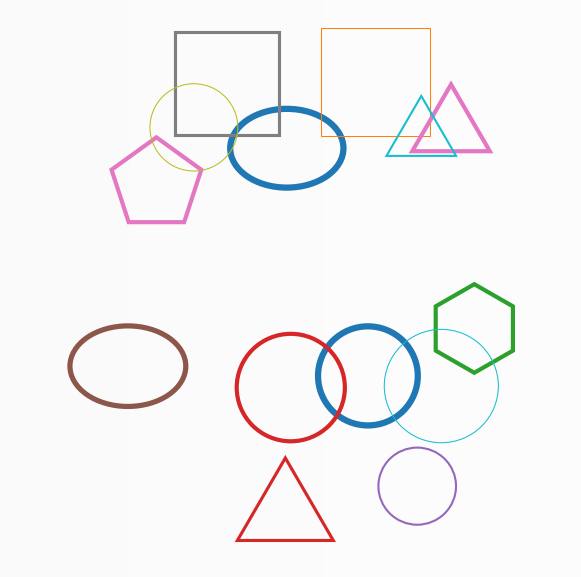[{"shape": "circle", "thickness": 3, "radius": 0.43, "center": [0.633, 0.348]}, {"shape": "oval", "thickness": 3, "radius": 0.49, "center": [0.493, 0.742]}, {"shape": "square", "thickness": 0.5, "radius": 0.47, "center": [0.646, 0.857]}, {"shape": "hexagon", "thickness": 2, "radius": 0.38, "center": [0.816, 0.43]}, {"shape": "triangle", "thickness": 1.5, "radius": 0.48, "center": [0.491, 0.111]}, {"shape": "circle", "thickness": 2, "radius": 0.47, "center": [0.5, 0.328]}, {"shape": "circle", "thickness": 1, "radius": 0.33, "center": [0.718, 0.157]}, {"shape": "oval", "thickness": 2.5, "radius": 0.5, "center": [0.22, 0.365]}, {"shape": "triangle", "thickness": 2, "radius": 0.39, "center": [0.776, 0.776]}, {"shape": "pentagon", "thickness": 2, "radius": 0.41, "center": [0.269, 0.68]}, {"shape": "square", "thickness": 1.5, "radius": 0.45, "center": [0.39, 0.854]}, {"shape": "circle", "thickness": 0.5, "radius": 0.38, "center": [0.334, 0.779]}, {"shape": "triangle", "thickness": 1, "radius": 0.35, "center": [0.725, 0.764]}, {"shape": "circle", "thickness": 0.5, "radius": 0.49, "center": [0.759, 0.331]}]